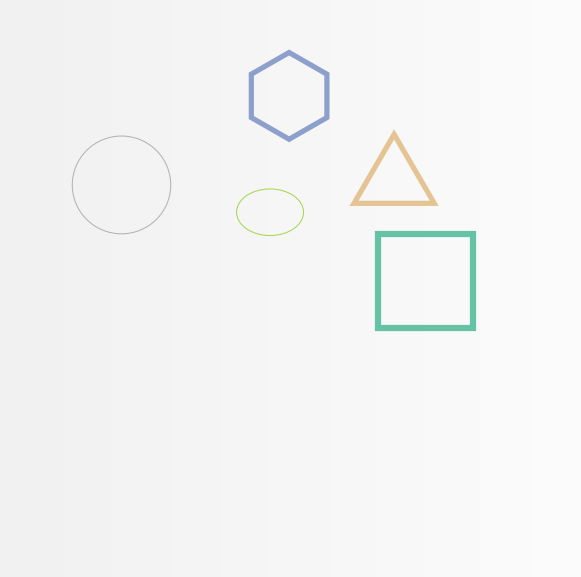[{"shape": "square", "thickness": 3, "radius": 0.41, "center": [0.732, 0.513]}, {"shape": "hexagon", "thickness": 2.5, "radius": 0.38, "center": [0.497, 0.833]}, {"shape": "oval", "thickness": 0.5, "radius": 0.29, "center": [0.465, 0.632]}, {"shape": "triangle", "thickness": 2.5, "radius": 0.4, "center": [0.678, 0.687]}, {"shape": "circle", "thickness": 0.5, "radius": 0.42, "center": [0.209, 0.679]}]